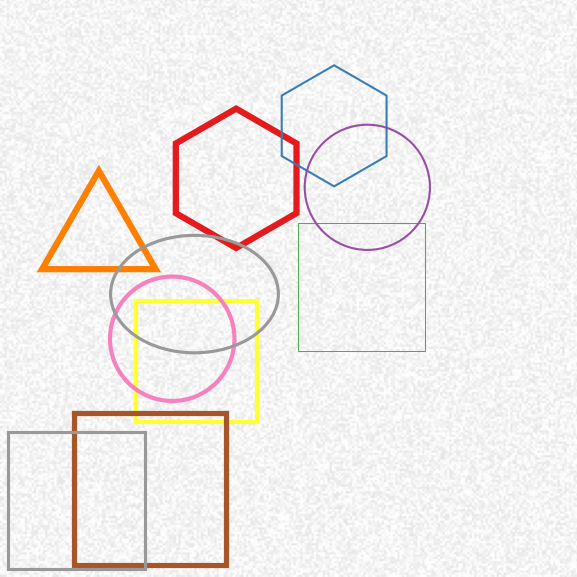[{"shape": "hexagon", "thickness": 3, "radius": 0.6, "center": [0.409, 0.69]}, {"shape": "hexagon", "thickness": 1, "radius": 0.52, "center": [0.579, 0.781]}, {"shape": "square", "thickness": 0.5, "radius": 0.55, "center": [0.626, 0.502]}, {"shape": "circle", "thickness": 1, "radius": 0.54, "center": [0.636, 0.675]}, {"shape": "triangle", "thickness": 3, "radius": 0.57, "center": [0.171, 0.59]}, {"shape": "square", "thickness": 2, "radius": 0.52, "center": [0.34, 0.373]}, {"shape": "square", "thickness": 2.5, "radius": 0.66, "center": [0.259, 0.153]}, {"shape": "circle", "thickness": 2, "radius": 0.54, "center": [0.298, 0.413]}, {"shape": "square", "thickness": 1.5, "radius": 0.59, "center": [0.132, 0.132]}, {"shape": "oval", "thickness": 1.5, "radius": 0.73, "center": [0.337, 0.49]}]